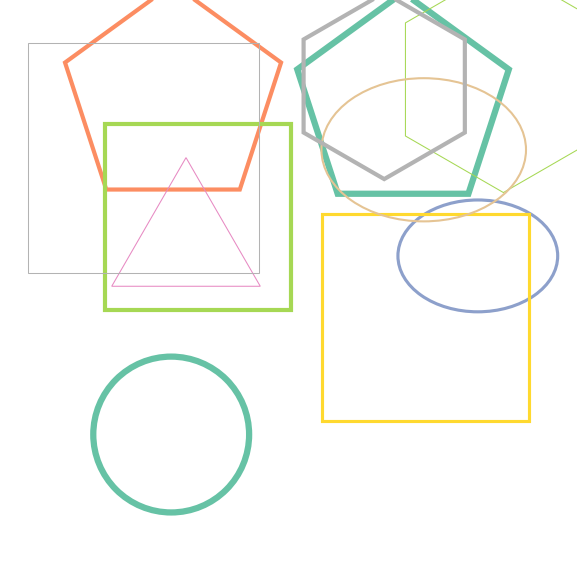[{"shape": "pentagon", "thickness": 3, "radius": 0.96, "center": [0.698, 0.819]}, {"shape": "circle", "thickness": 3, "radius": 0.67, "center": [0.296, 0.247]}, {"shape": "pentagon", "thickness": 2, "radius": 0.98, "center": [0.3, 0.83]}, {"shape": "oval", "thickness": 1.5, "radius": 0.69, "center": [0.827, 0.556]}, {"shape": "triangle", "thickness": 0.5, "radius": 0.74, "center": [0.322, 0.578]}, {"shape": "hexagon", "thickness": 0.5, "radius": 0.98, "center": [0.872, 0.862]}, {"shape": "square", "thickness": 2, "radius": 0.81, "center": [0.342, 0.624]}, {"shape": "square", "thickness": 1.5, "radius": 0.9, "center": [0.737, 0.45]}, {"shape": "oval", "thickness": 1, "radius": 0.89, "center": [0.734, 0.74]}, {"shape": "hexagon", "thickness": 2, "radius": 0.81, "center": [0.665, 0.85]}, {"shape": "square", "thickness": 0.5, "radius": 1.0, "center": [0.248, 0.725]}]